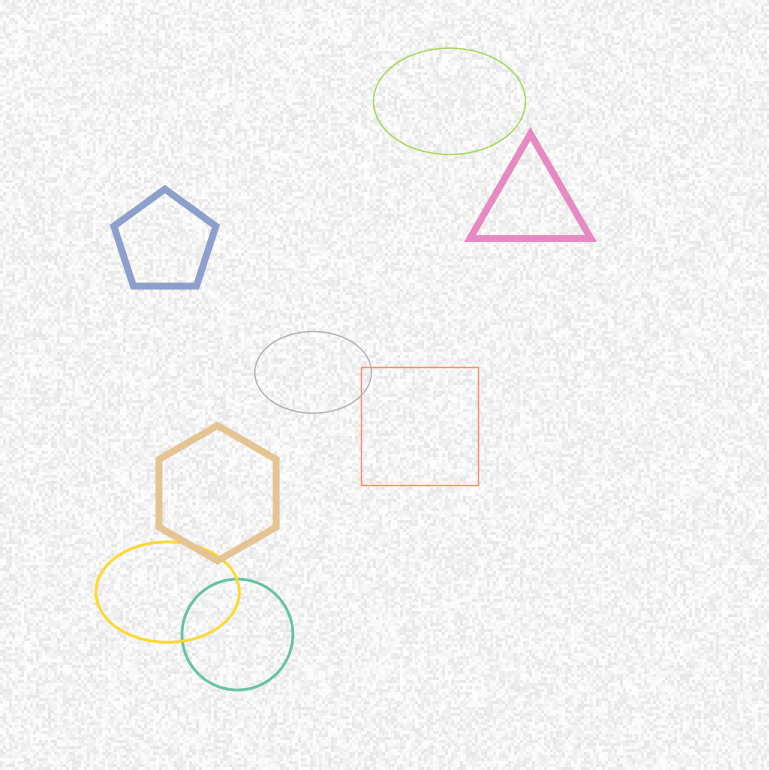[{"shape": "circle", "thickness": 1, "radius": 0.36, "center": [0.308, 0.176]}, {"shape": "square", "thickness": 0.5, "radius": 0.38, "center": [0.545, 0.447]}, {"shape": "pentagon", "thickness": 2.5, "radius": 0.35, "center": [0.214, 0.685]}, {"shape": "triangle", "thickness": 2.5, "radius": 0.45, "center": [0.689, 0.736]}, {"shape": "oval", "thickness": 0.5, "radius": 0.49, "center": [0.584, 0.868]}, {"shape": "oval", "thickness": 1, "radius": 0.47, "center": [0.218, 0.231]}, {"shape": "hexagon", "thickness": 2.5, "radius": 0.44, "center": [0.283, 0.359]}, {"shape": "oval", "thickness": 0.5, "radius": 0.38, "center": [0.407, 0.516]}]